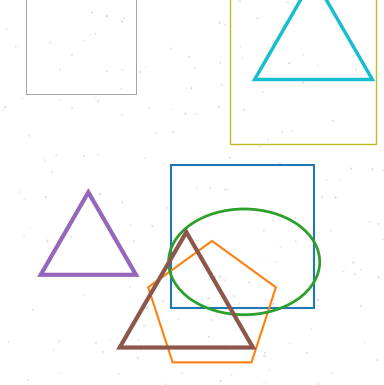[{"shape": "square", "thickness": 1.5, "radius": 0.93, "center": [0.631, 0.386]}, {"shape": "pentagon", "thickness": 1.5, "radius": 0.87, "center": [0.551, 0.2]}, {"shape": "oval", "thickness": 2, "radius": 0.98, "center": [0.634, 0.32]}, {"shape": "triangle", "thickness": 3, "radius": 0.71, "center": [0.229, 0.358]}, {"shape": "triangle", "thickness": 3, "radius": 1.0, "center": [0.484, 0.197]}, {"shape": "square", "thickness": 0.5, "radius": 0.71, "center": [0.21, 0.898]}, {"shape": "square", "thickness": 1, "radius": 0.95, "center": [0.788, 0.815]}, {"shape": "triangle", "thickness": 2.5, "radius": 0.88, "center": [0.814, 0.882]}]